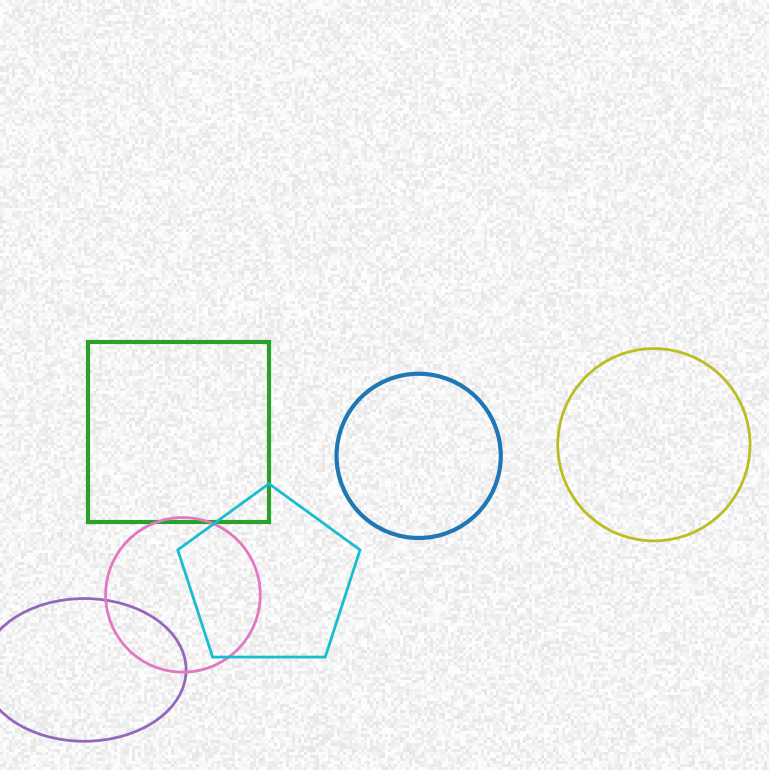[{"shape": "circle", "thickness": 1.5, "radius": 0.53, "center": [0.544, 0.408]}, {"shape": "square", "thickness": 1.5, "radius": 0.59, "center": [0.232, 0.439]}, {"shape": "oval", "thickness": 1, "radius": 0.66, "center": [0.109, 0.13]}, {"shape": "circle", "thickness": 1, "radius": 0.5, "center": [0.238, 0.227]}, {"shape": "circle", "thickness": 1, "radius": 0.62, "center": [0.849, 0.422]}, {"shape": "pentagon", "thickness": 1, "radius": 0.62, "center": [0.349, 0.247]}]